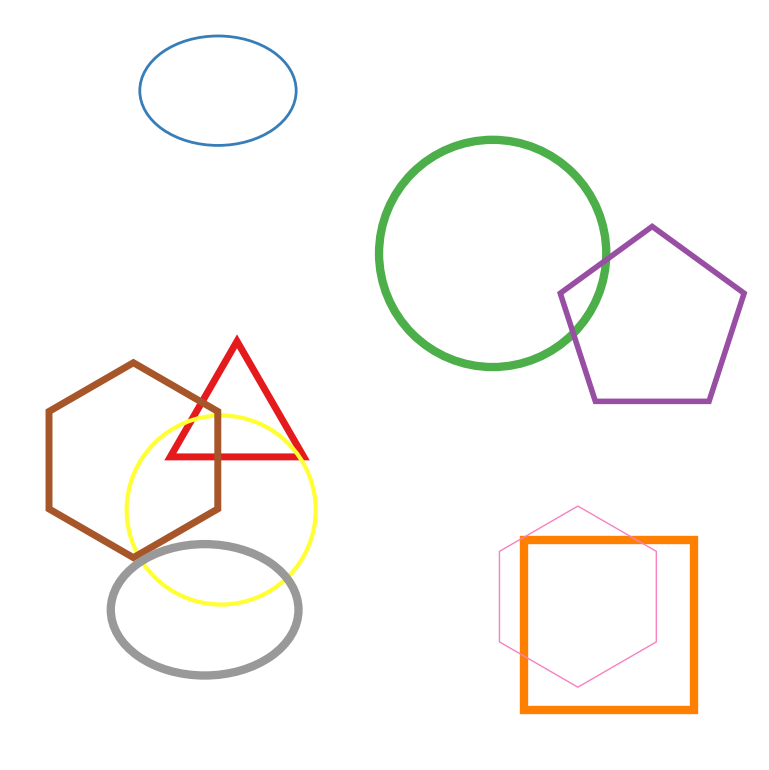[{"shape": "triangle", "thickness": 2.5, "radius": 0.5, "center": [0.308, 0.457]}, {"shape": "oval", "thickness": 1, "radius": 0.51, "center": [0.283, 0.882]}, {"shape": "circle", "thickness": 3, "radius": 0.74, "center": [0.64, 0.671]}, {"shape": "pentagon", "thickness": 2, "radius": 0.63, "center": [0.847, 0.58]}, {"shape": "square", "thickness": 3, "radius": 0.55, "center": [0.791, 0.189]}, {"shape": "circle", "thickness": 1.5, "radius": 0.61, "center": [0.287, 0.338]}, {"shape": "hexagon", "thickness": 2.5, "radius": 0.63, "center": [0.173, 0.402]}, {"shape": "hexagon", "thickness": 0.5, "radius": 0.59, "center": [0.75, 0.225]}, {"shape": "oval", "thickness": 3, "radius": 0.61, "center": [0.266, 0.208]}]